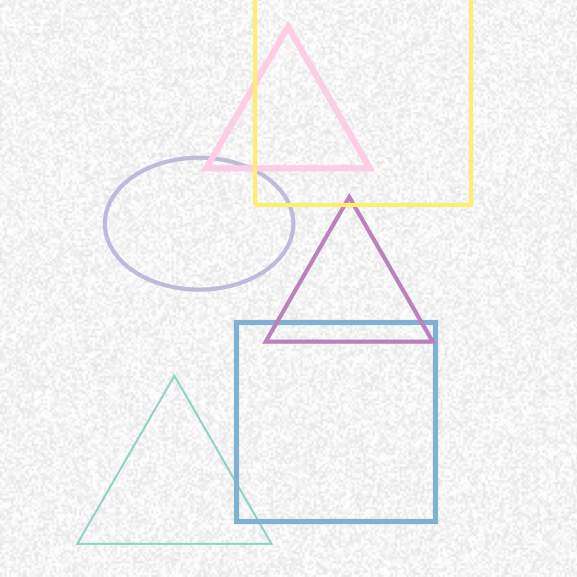[{"shape": "triangle", "thickness": 1, "radius": 0.97, "center": [0.302, 0.154]}, {"shape": "oval", "thickness": 2, "radius": 0.82, "center": [0.345, 0.612]}, {"shape": "square", "thickness": 2.5, "radius": 0.86, "center": [0.58, 0.269]}, {"shape": "triangle", "thickness": 3, "radius": 0.82, "center": [0.499, 0.789]}, {"shape": "triangle", "thickness": 2, "radius": 0.83, "center": [0.605, 0.491]}, {"shape": "square", "thickness": 2, "radius": 0.94, "center": [0.628, 0.832]}]